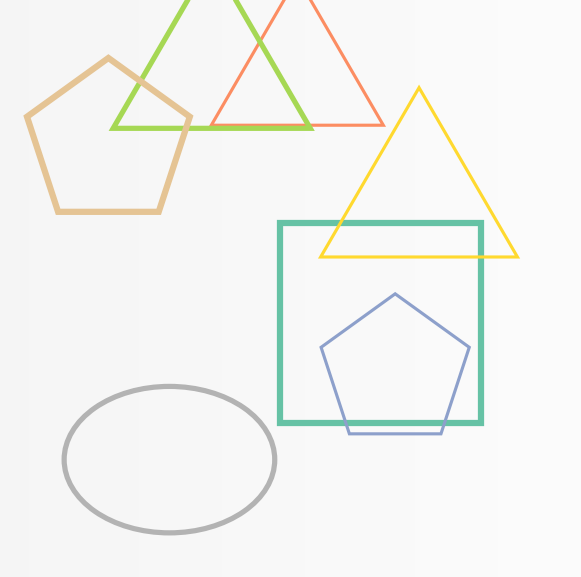[{"shape": "square", "thickness": 3, "radius": 0.87, "center": [0.655, 0.439]}, {"shape": "triangle", "thickness": 1.5, "radius": 0.85, "center": [0.512, 0.868]}, {"shape": "pentagon", "thickness": 1.5, "radius": 0.67, "center": [0.68, 0.356]}, {"shape": "triangle", "thickness": 2.5, "radius": 0.98, "center": [0.364, 0.875]}, {"shape": "triangle", "thickness": 1.5, "radius": 0.98, "center": [0.721, 0.652]}, {"shape": "pentagon", "thickness": 3, "radius": 0.74, "center": [0.186, 0.751]}, {"shape": "oval", "thickness": 2.5, "radius": 0.91, "center": [0.292, 0.203]}]